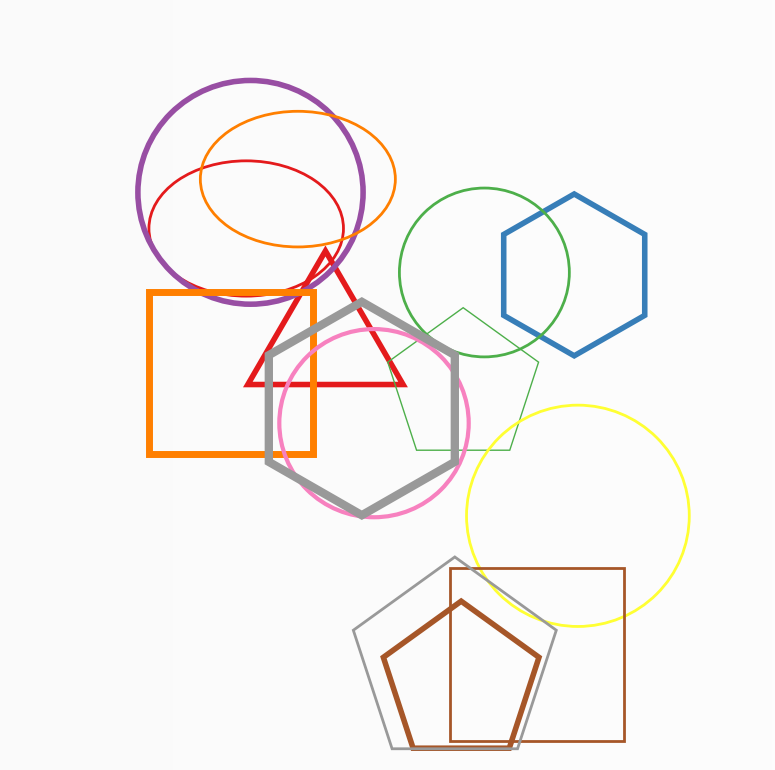[{"shape": "oval", "thickness": 1, "radius": 0.63, "center": [0.318, 0.703]}, {"shape": "triangle", "thickness": 2, "radius": 0.58, "center": [0.42, 0.558]}, {"shape": "hexagon", "thickness": 2, "radius": 0.53, "center": [0.741, 0.643]}, {"shape": "pentagon", "thickness": 0.5, "radius": 0.51, "center": [0.598, 0.498]}, {"shape": "circle", "thickness": 1, "radius": 0.55, "center": [0.625, 0.646]}, {"shape": "circle", "thickness": 2, "radius": 0.73, "center": [0.323, 0.75]}, {"shape": "oval", "thickness": 1, "radius": 0.63, "center": [0.384, 0.767]}, {"shape": "square", "thickness": 2.5, "radius": 0.53, "center": [0.298, 0.516]}, {"shape": "circle", "thickness": 1, "radius": 0.72, "center": [0.746, 0.33]}, {"shape": "square", "thickness": 1, "radius": 0.56, "center": [0.693, 0.15]}, {"shape": "pentagon", "thickness": 2, "radius": 0.53, "center": [0.595, 0.114]}, {"shape": "circle", "thickness": 1.5, "radius": 0.61, "center": [0.483, 0.45]}, {"shape": "pentagon", "thickness": 1, "radius": 0.69, "center": [0.587, 0.139]}, {"shape": "hexagon", "thickness": 3, "radius": 0.69, "center": [0.467, 0.469]}]